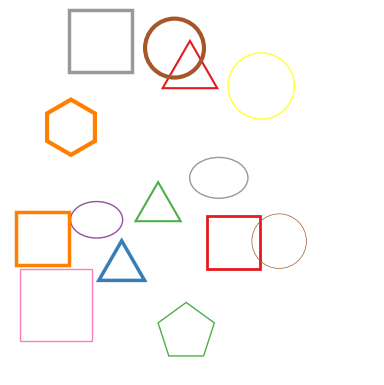[{"shape": "square", "thickness": 2, "radius": 0.34, "center": [0.607, 0.37]}, {"shape": "triangle", "thickness": 1.5, "radius": 0.41, "center": [0.493, 0.812]}, {"shape": "triangle", "thickness": 2.5, "radius": 0.34, "center": [0.316, 0.306]}, {"shape": "triangle", "thickness": 1.5, "radius": 0.34, "center": [0.411, 0.459]}, {"shape": "pentagon", "thickness": 1, "radius": 0.38, "center": [0.484, 0.138]}, {"shape": "oval", "thickness": 1, "radius": 0.34, "center": [0.251, 0.429]}, {"shape": "hexagon", "thickness": 3, "radius": 0.36, "center": [0.184, 0.67]}, {"shape": "square", "thickness": 2.5, "radius": 0.35, "center": [0.11, 0.381]}, {"shape": "circle", "thickness": 1, "radius": 0.43, "center": [0.679, 0.777]}, {"shape": "circle", "thickness": 0.5, "radius": 0.35, "center": [0.725, 0.374]}, {"shape": "circle", "thickness": 3, "radius": 0.38, "center": [0.453, 0.875]}, {"shape": "square", "thickness": 1, "radius": 0.47, "center": [0.145, 0.208]}, {"shape": "oval", "thickness": 1, "radius": 0.38, "center": [0.568, 0.538]}, {"shape": "square", "thickness": 2.5, "radius": 0.41, "center": [0.26, 0.894]}]